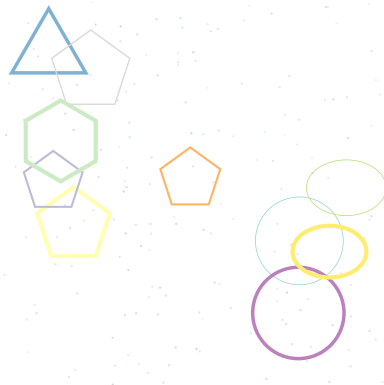[{"shape": "circle", "thickness": 0.5, "radius": 0.57, "center": [0.778, 0.374]}, {"shape": "pentagon", "thickness": 3, "radius": 0.5, "center": [0.191, 0.415]}, {"shape": "pentagon", "thickness": 1.5, "radius": 0.4, "center": [0.138, 0.528]}, {"shape": "triangle", "thickness": 2.5, "radius": 0.56, "center": [0.127, 0.866]}, {"shape": "pentagon", "thickness": 1.5, "radius": 0.41, "center": [0.494, 0.535]}, {"shape": "oval", "thickness": 0.5, "radius": 0.52, "center": [0.899, 0.512]}, {"shape": "pentagon", "thickness": 1, "radius": 0.53, "center": [0.236, 0.815]}, {"shape": "circle", "thickness": 2.5, "radius": 0.59, "center": [0.775, 0.187]}, {"shape": "hexagon", "thickness": 3, "radius": 0.52, "center": [0.158, 0.634]}, {"shape": "oval", "thickness": 3, "radius": 0.48, "center": [0.856, 0.347]}]